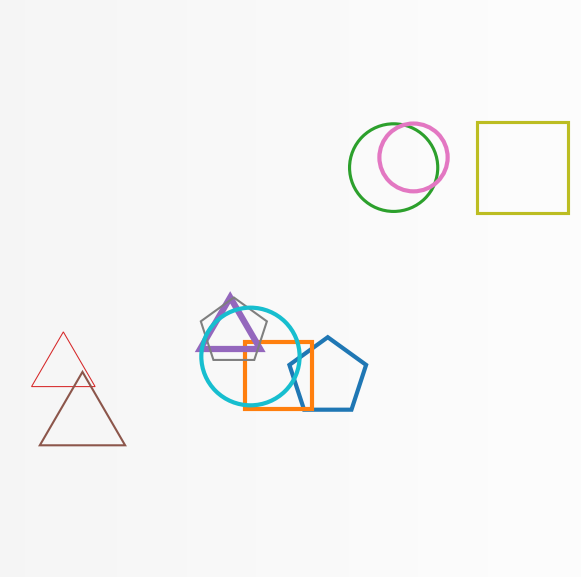[{"shape": "pentagon", "thickness": 2, "radius": 0.35, "center": [0.564, 0.346]}, {"shape": "square", "thickness": 2, "radius": 0.29, "center": [0.479, 0.349]}, {"shape": "circle", "thickness": 1.5, "radius": 0.38, "center": [0.677, 0.709]}, {"shape": "triangle", "thickness": 0.5, "radius": 0.32, "center": [0.109, 0.361]}, {"shape": "triangle", "thickness": 3, "radius": 0.3, "center": [0.396, 0.425]}, {"shape": "triangle", "thickness": 1, "radius": 0.42, "center": [0.142, 0.27]}, {"shape": "circle", "thickness": 2, "radius": 0.29, "center": [0.711, 0.727]}, {"shape": "pentagon", "thickness": 1, "radius": 0.3, "center": [0.402, 0.424]}, {"shape": "square", "thickness": 1.5, "radius": 0.39, "center": [0.898, 0.709]}, {"shape": "circle", "thickness": 2, "radius": 0.42, "center": [0.431, 0.382]}]